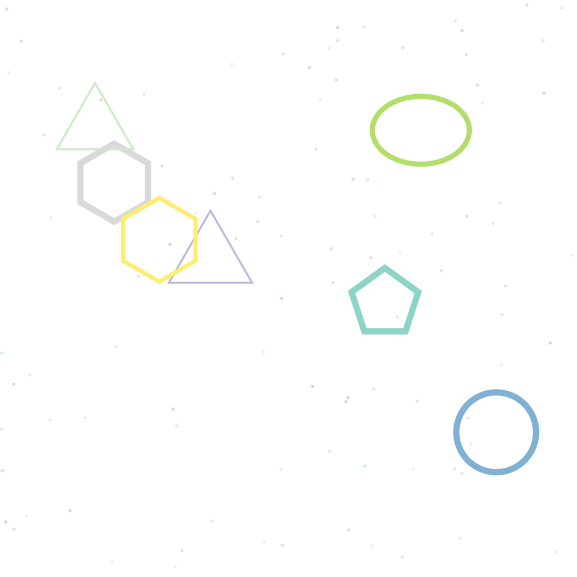[{"shape": "pentagon", "thickness": 3, "radius": 0.3, "center": [0.667, 0.475]}, {"shape": "triangle", "thickness": 1, "radius": 0.42, "center": [0.364, 0.551]}, {"shape": "circle", "thickness": 3, "radius": 0.35, "center": [0.859, 0.251]}, {"shape": "oval", "thickness": 2.5, "radius": 0.42, "center": [0.729, 0.774]}, {"shape": "hexagon", "thickness": 3, "radius": 0.34, "center": [0.198, 0.683]}, {"shape": "triangle", "thickness": 1, "radius": 0.38, "center": [0.165, 0.779]}, {"shape": "hexagon", "thickness": 2, "radius": 0.36, "center": [0.276, 0.584]}]